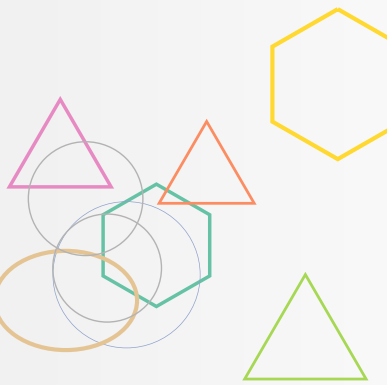[{"shape": "hexagon", "thickness": 2.5, "radius": 0.79, "center": [0.404, 0.363]}, {"shape": "triangle", "thickness": 2, "radius": 0.71, "center": [0.533, 0.543]}, {"shape": "circle", "thickness": 0.5, "radius": 0.95, "center": [0.327, 0.286]}, {"shape": "triangle", "thickness": 2.5, "radius": 0.76, "center": [0.156, 0.59]}, {"shape": "triangle", "thickness": 2, "radius": 0.9, "center": [0.788, 0.106]}, {"shape": "hexagon", "thickness": 3, "radius": 0.97, "center": [0.872, 0.781]}, {"shape": "oval", "thickness": 3, "radius": 0.92, "center": [0.17, 0.22]}, {"shape": "circle", "thickness": 1, "radius": 0.7, "center": [0.276, 0.304]}, {"shape": "circle", "thickness": 1, "radius": 0.74, "center": [0.221, 0.484]}]